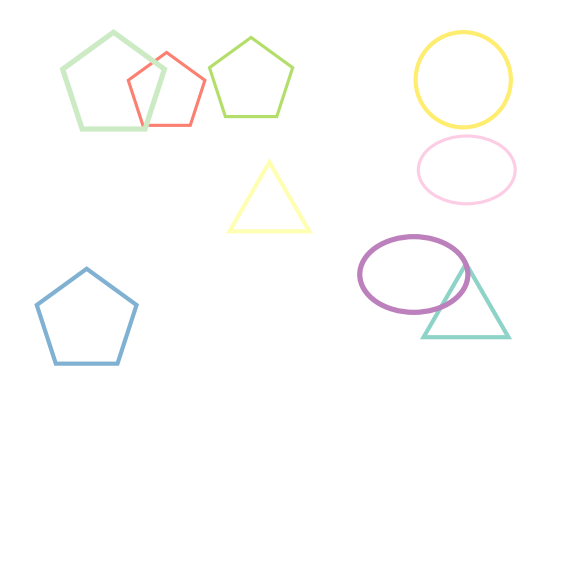[{"shape": "triangle", "thickness": 2, "radius": 0.42, "center": [0.807, 0.458]}, {"shape": "triangle", "thickness": 2, "radius": 0.4, "center": [0.466, 0.639]}, {"shape": "pentagon", "thickness": 1.5, "radius": 0.35, "center": [0.288, 0.839]}, {"shape": "pentagon", "thickness": 2, "radius": 0.45, "center": [0.15, 0.443]}, {"shape": "pentagon", "thickness": 1.5, "radius": 0.38, "center": [0.435, 0.859]}, {"shape": "oval", "thickness": 1.5, "radius": 0.42, "center": [0.808, 0.705]}, {"shape": "oval", "thickness": 2.5, "radius": 0.47, "center": [0.717, 0.524]}, {"shape": "pentagon", "thickness": 2.5, "radius": 0.46, "center": [0.197, 0.851]}, {"shape": "circle", "thickness": 2, "radius": 0.41, "center": [0.802, 0.861]}]